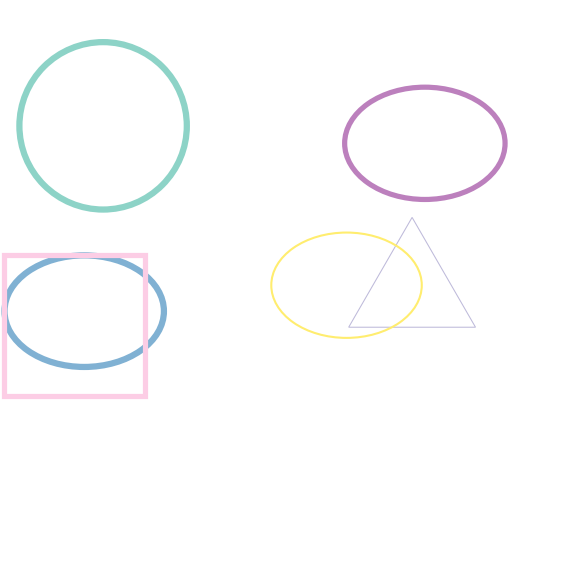[{"shape": "circle", "thickness": 3, "radius": 0.72, "center": [0.179, 0.781]}, {"shape": "triangle", "thickness": 0.5, "radius": 0.63, "center": [0.714, 0.496]}, {"shape": "oval", "thickness": 3, "radius": 0.69, "center": [0.146, 0.46]}, {"shape": "square", "thickness": 2.5, "radius": 0.61, "center": [0.129, 0.436]}, {"shape": "oval", "thickness": 2.5, "radius": 0.69, "center": [0.736, 0.751]}, {"shape": "oval", "thickness": 1, "radius": 0.65, "center": [0.6, 0.505]}]